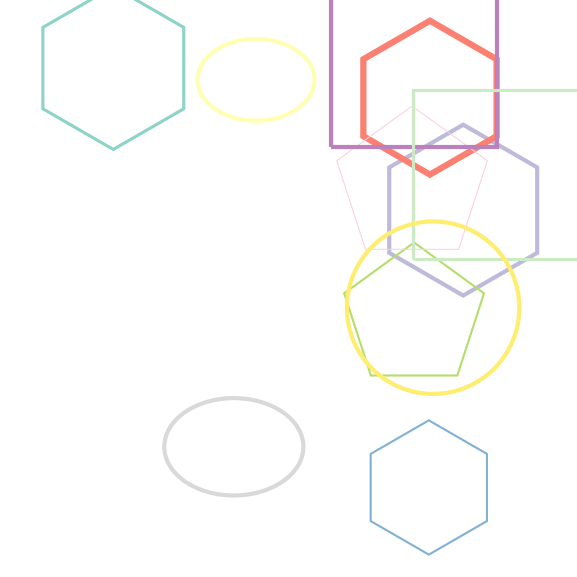[{"shape": "hexagon", "thickness": 1.5, "radius": 0.7, "center": [0.196, 0.881]}, {"shape": "oval", "thickness": 2, "radius": 0.51, "center": [0.443, 0.861]}, {"shape": "hexagon", "thickness": 2, "radius": 0.74, "center": [0.802, 0.635]}, {"shape": "hexagon", "thickness": 3, "radius": 0.67, "center": [0.745, 0.83]}, {"shape": "hexagon", "thickness": 1, "radius": 0.58, "center": [0.743, 0.155]}, {"shape": "pentagon", "thickness": 1, "radius": 0.64, "center": [0.717, 0.452]}, {"shape": "pentagon", "thickness": 0.5, "radius": 0.69, "center": [0.714, 0.678]}, {"shape": "oval", "thickness": 2, "radius": 0.6, "center": [0.405, 0.225]}, {"shape": "square", "thickness": 2, "radius": 0.72, "center": [0.717, 0.888]}, {"shape": "square", "thickness": 1.5, "radius": 0.73, "center": [0.862, 0.697]}, {"shape": "circle", "thickness": 2, "radius": 0.75, "center": [0.75, 0.466]}]